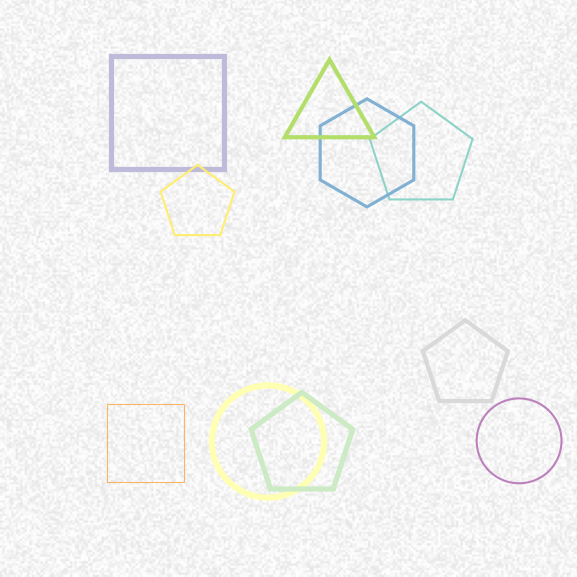[{"shape": "pentagon", "thickness": 1, "radius": 0.47, "center": [0.729, 0.73]}, {"shape": "circle", "thickness": 3, "radius": 0.49, "center": [0.464, 0.235]}, {"shape": "square", "thickness": 2.5, "radius": 0.49, "center": [0.29, 0.805]}, {"shape": "hexagon", "thickness": 1.5, "radius": 0.47, "center": [0.635, 0.734]}, {"shape": "square", "thickness": 0.5, "radius": 0.34, "center": [0.252, 0.232]}, {"shape": "triangle", "thickness": 2, "radius": 0.45, "center": [0.571, 0.806]}, {"shape": "pentagon", "thickness": 2, "radius": 0.39, "center": [0.806, 0.367]}, {"shape": "circle", "thickness": 1, "radius": 0.37, "center": [0.899, 0.236]}, {"shape": "pentagon", "thickness": 2.5, "radius": 0.46, "center": [0.523, 0.227]}, {"shape": "pentagon", "thickness": 1, "radius": 0.34, "center": [0.342, 0.646]}]